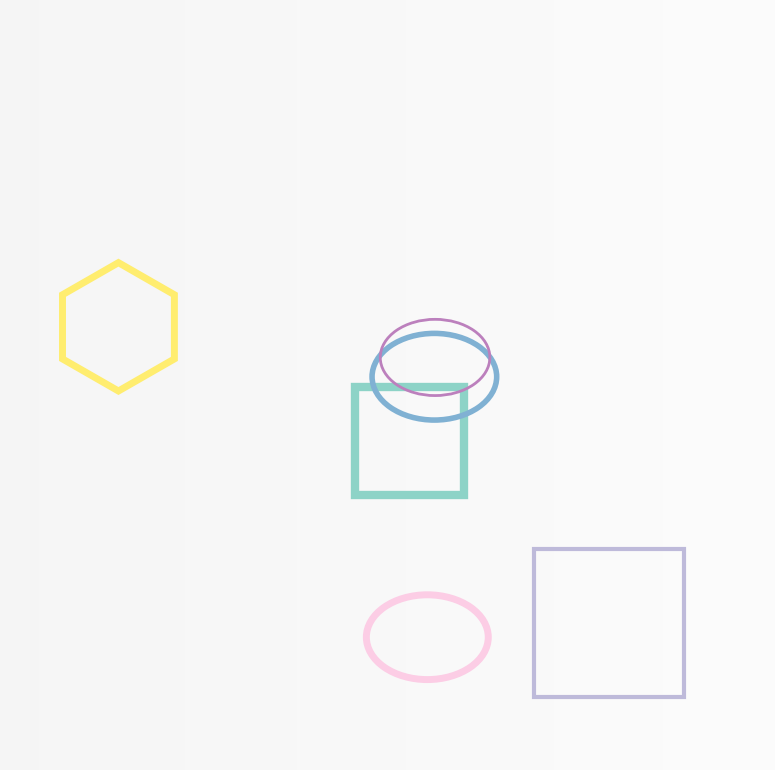[{"shape": "square", "thickness": 3, "radius": 0.35, "center": [0.528, 0.427]}, {"shape": "square", "thickness": 1.5, "radius": 0.48, "center": [0.786, 0.191]}, {"shape": "oval", "thickness": 2, "radius": 0.4, "center": [0.56, 0.511]}, {"shape": "oval", "thickness": 2.5, "radius": 0.39, "center": [0.551, 0.172]}, {"shape": "oval", "thickness": 1, "radius": 0.35, "center": [0.561, 0.536]}, {"shape": "hexagon", "thickness": 2.5, "radius": 0.42, "center": [0.153, 0.576]}]